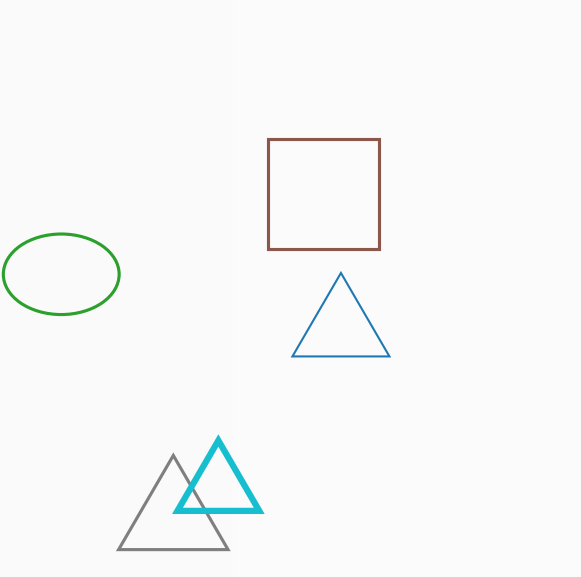[{"shape": "triangle", "thickness": 1, "radius": 0.48, "center": [0.587, 0.43]}, {"shape": "oval", "thickness": 1.5, "radius": 0.5, "center": [0.105, 0.524]}, {"shape": "square", "thickness": 1.5, "radius": 0.48, "center": [0.557, 0.664]}, {"shape": "triangle", "thickness": 1.5, "radius": 0.54, "center": [0.298, 0.102]}, {"shape": "triangle", "thickness": 3, "radius": 0.41, "center": [0.376, 0.155]}]